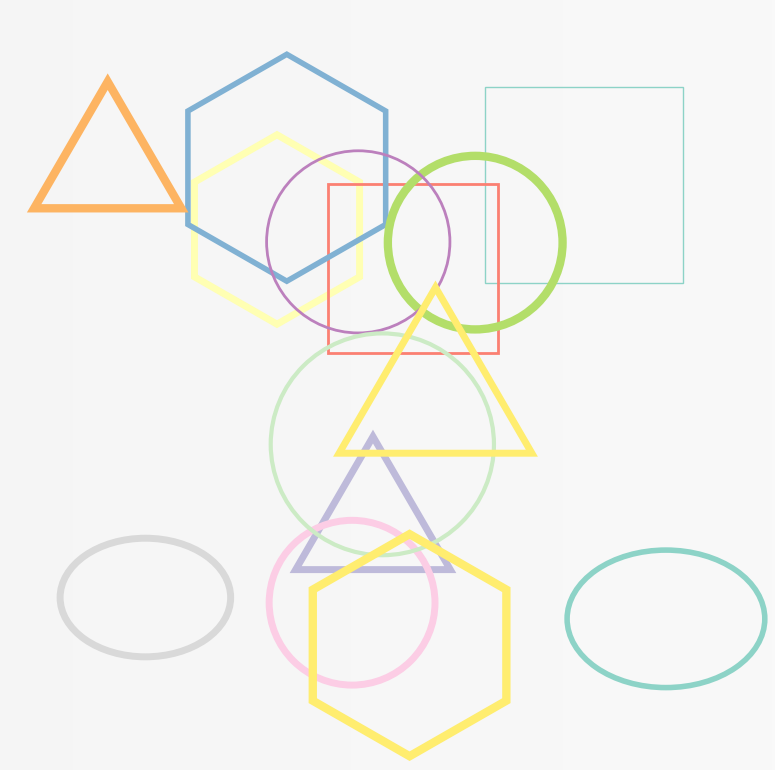[{"shape": "oval", "thickness": 2, "radius": 0.64, "center": [0.859, 0.196]}, {"shape": "square", "thickness": 0.5, "radius": 0.64, "center": [0.754, 0.76]}, {"shape": "hexagon", "thickness": 2.5, "radius": 0.61, "center": [0.357, 0.702]}, {"shape": "triangle", "thickness": 2.5, "radius": 0.58, "center": [0.481, 0.318]}, {"shape": "square", "thickness": 1, "radius": 0.55, "center": [0.533, 0.652]}, {"shape": "hexagon", "thickness": 2, "radius": 0.74, "center": [0.37, 0.782]}, {"shape": "triangle", "thickness": 3, "radius": 0.55, "center": [0.139, 0.784]}, {"shape": "circle", "thickness": 3, "radius": 0.56, "center": [0.613, 0.685]}, {"shape": "circle", "thickness": 2.5, "radius": 0.53, "center": [0.454, 0.217]}, {"shape": "oval", "thickness": 2.5, "radius": 0.55, "center": [0.188, 0.224]}, {"shape": "circle", "thickness": 1, "radius": 0.59, "center": [0.462, 0.686]}, {"shape": "circle", "thickness": 1.5, "radius": 0.72, "center": [0.493, 0.423]}, {"shape": "hexagon", "thickness": 3, "radius": 0.72, "center": [0.528, 0.162]}, {"shape": "triangle", "thickness": 2.5, "radius": 0.72, "center": [0.562, 0.483]}]